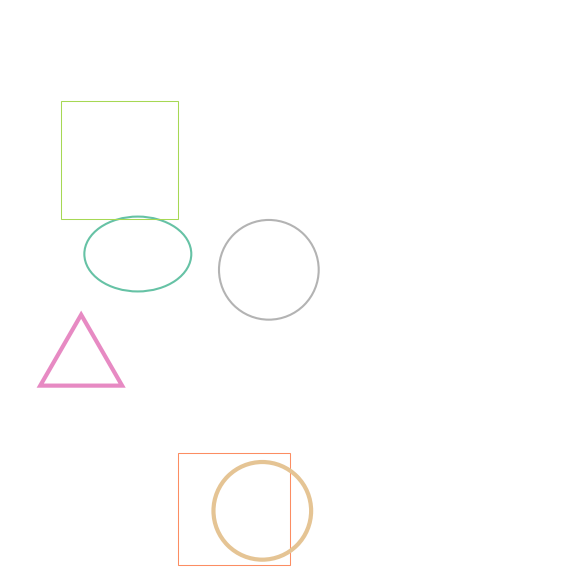[{"shape": "oval", "thickness": 1, "radius": 0.46, "center": [0.239, 0.559]}, {"shape": "square", "thickness": 0.5, "radius": 0.48, "center": [0.405, 0.118]}, {"shape": "triangle", "thickness": 2, "radius": 0.41, "center": [0.141, 0.372]}, {"shape": "square", "thickness": 0.5, "radius": 0.51, "center": [0.207, 0.722]}, {"shape": "circle", "thickness": 2, "radius": 0.42, "center": [0.454, 0.115]}, {"shape": "circle", "thickness": 1, "radius": 0.43, "center": [0.466, 0.532]}]